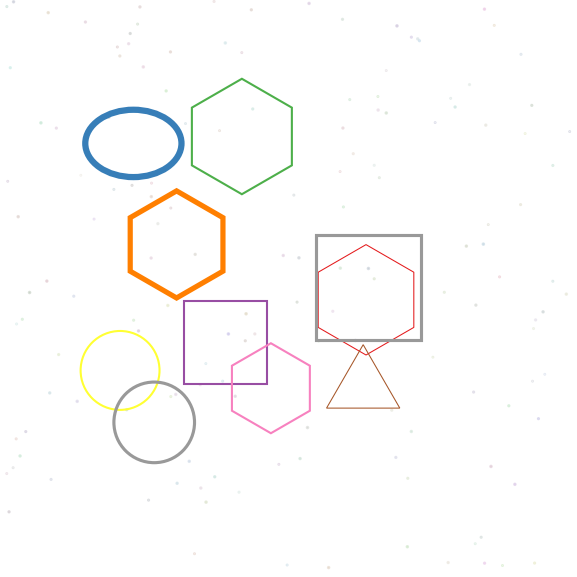[{"shape": "hexagon", "thickness": 0.5, "radius": 0.48, "center": [0.634, 0.48]}, {"shape": "oval", "thickness": 3, "radius": 0.42, "center": [0.231, 0.751]}, {"shape": "hexagon", "thickness": 1, "radius": 0.5, "center": [0.419, 0.763]}, {"shape": "square", "thickness": 1, "radius": 0.36, "center": [0.39, 0.407]}, {"shape": "hexagon", "thickness": 2.5, "radius": 0.46, "center": [0.306, 0.576]}, {"shape": "circle", "thickness": 1, "radius": 0.34, "center": [0.208, 0.358]}, {"shape": "triangle", "thickness": 0.5, "radius": 0.37, "center": [0.629, 0.329]}, {"shape": "hexagon", "thickness": 1, "radius": 0.39, "center": [0.469, 0.327]}, {"shape": "square", "thickness": 1.5, "radius": 0.45, "center": [0.638, 0.502]}, {"shape": "circle", "thickness": 1.5, "radius": 0.35, "center": [0.267, 0.268]}]